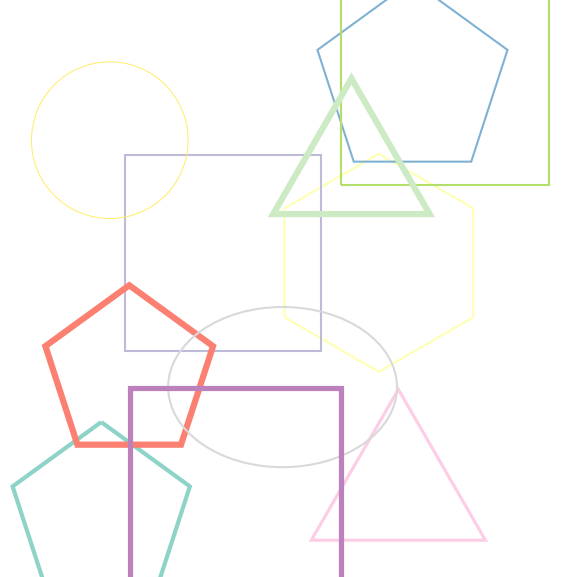[{"shape": "pentagon", "thickness": 2, "radius": 0.81, "center": [0.175, 0.107]}, {"shape": "hexagon", "thickness": 1, "radius": 0.94, "center": [0.656, 0.544]}, {"shape": "square", "thickness": 1, "radius": 0.85, "center": [0.386, 0.561]}, {"shape": "pentagon", "thickness": 3, "radius": 0.76, "center": [0.224, 0.353]}, {"shape": "pentagon", "thickness": 1, "radius": 0.87, "center": [0.714, 0.859]}, {"shape": "square", "thickness": 1, "radius": 0.9, "center": [0.77, 0.858]}, {"shape": "triangle", "thickness": 1.5, "radius": 0.87, "center": [0.69, 0.151]}, {"shape": "oval", "thickness": 1, "radius": 0.99, "center": [0.489, 0.329]}, {"shape": "square", "thickness": 2.5, "radius": 0.91, "center": [0.408, 0.145]}, {"shape": "triangle", "thickness": 3, "radius": 0.78, "center": [0.609, 0.707]}, {"shape": "circle", "thickness": 0.5, "radius": 0.68, "center": [0.19, 0.756]}]